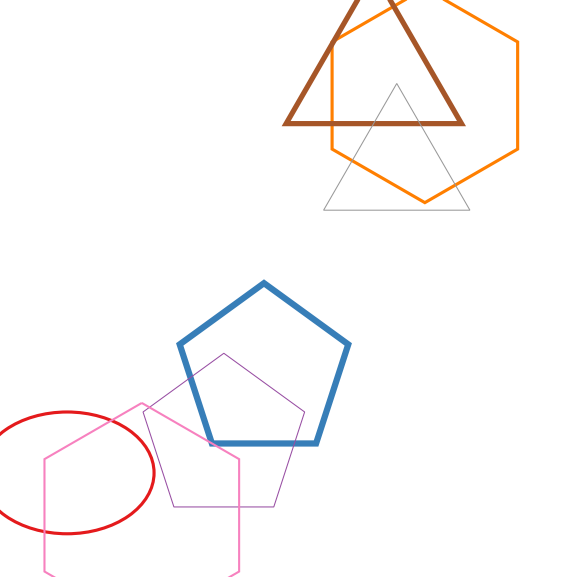[{"shape": "oval", "thickness": 1.5, "radius": 0.75, "center": [0.116, 0.18]}, {"shape": "pentagon", "thickness": 3, "radius": 0.77, "center": [0.457, 0.355]}, {"shape": "pentagon", "thickness": 0.5, "radius": 0.74, "center": [0.388, 0.24]}, {"shape": "hexagon", "thickness": 1.5, "radius": 0.93, "center": [0.736, 0.834]}, {"shape": "triangle", "thickness": 2.5, "radius": 0.88, "center": [0.647, 0.873]}, {"shape": "hexagon", "thickness": 1, "radius": 0.97, "center": [0.246, 0.107]}, {"shape": "triangle", "thickness": 0.5, "radius": 0.73, "center": [0.687, 0.708]}]